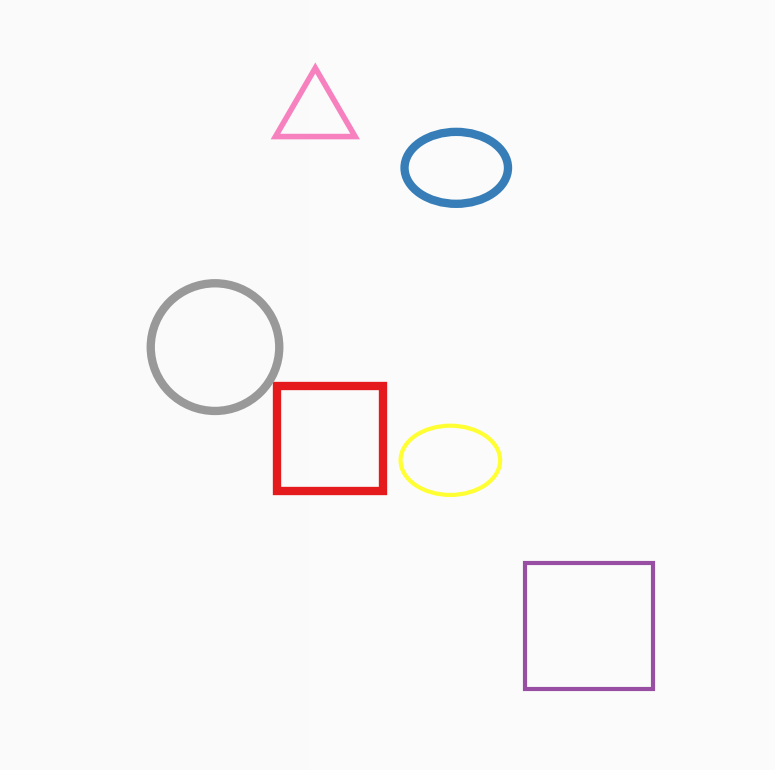[{"shape": "square", "thickness": 3, "radius": 0.34, "center": [0.426, 0.431]}, {"shape": "oval", "thickness": 3, "radius": 0.33, "center": [0.589, 0.782]}, {"shape": "square", "thickness": 1.5, "radius": 0.41, "center": [0.76, 0.187]}, {"shape": "oval", "thickness": 1.5, "radius": 0.32, "center": [0.581, 0.402]}, {"shape": "triangle", "thickness": 2, "radius": 0.3, "center": [0.407, 0.852]}, {"shape": "circle", "thickness": 3, "radius": 0.41, "center": [0.277, 0.549]}]